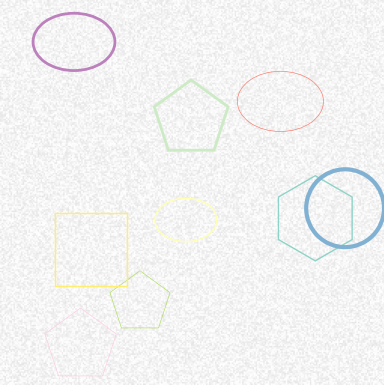[{"shape": "hexagon", "thickness": 1, "radius": 0.55, "center": [0.819, 0.433]}, {"shape": "oval", "thickness": 1, "radius": 0.4, "center": [0.483, 0.429]}, {"shape": "oval", "thickness": 0.5, "radius": 0.56, "center": [0.728, 0.737]}, {"shape": "circle", "thickness": 3, "radius": 0.51, "center": [0.896, 0.459]}, {"shape": "pentagon", "thickness": 0.5, "radius": 0.41, "center": [0.364, 0.215]}, {"shape": "pentagon", "thickness": 0.5, "radius": 0.49, "center": [0.209, 0.102]}, {"shape": "oval", "thickness": 2, "radius": 0.53, "center": [0.192, 0.891]}, {"shape": "pentagon", "thickness": 2, "radius": 0.5, "center": [0.497, 0.691]}, {"shape": "square", "thickness": 1, "radius": 0.47, "center": [0.236, 0.353]}]